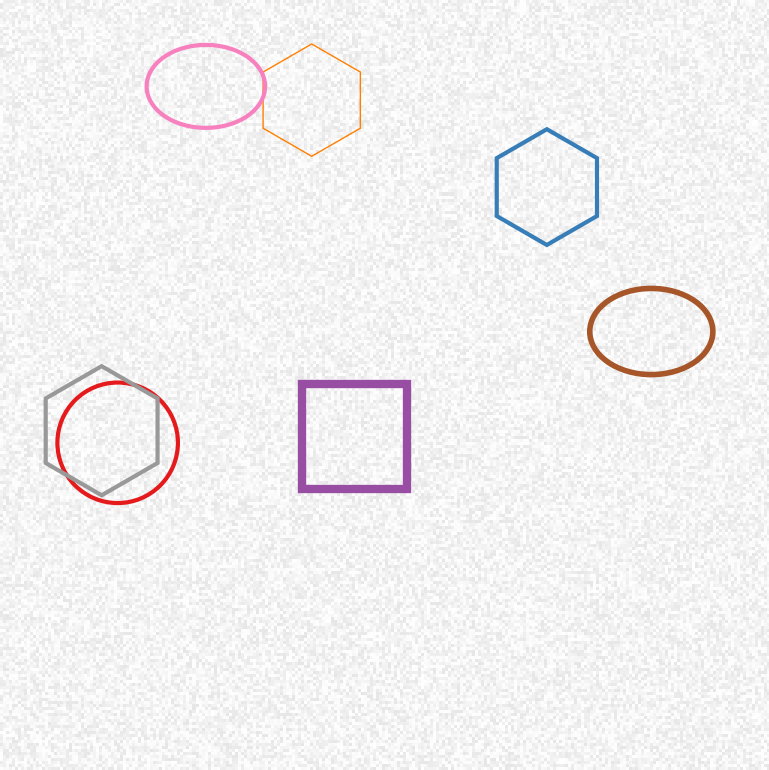[{"shape": "circle", "thickness": 1.5, "radius": 0.39, "center": [0.153, 0.425]}, {"shape": "hexagon", "thickness": 1.5, "radius": 0.38, "center": [0.71, 0.757]}, {"shape": "square", "thickness": 3, "radius": 0.34, "center": [0.46, 0.433]}, {"shape": "hexagon", "thickness": 0.5, "radius": 0.36, "center": [0.405, 0.87]}, {"shape": "oval", "thickness": 2, "radius": 0.4, "center": [0.846, 0.569]}, {"shape": "oval", "thickness": 1.5, "radius": 0.38, "center": [0.267, 0.888]}, {"shape": "hexagon", "thickness": 1.5, "radius": 0.42, "center": [0.132, 0.441]}]